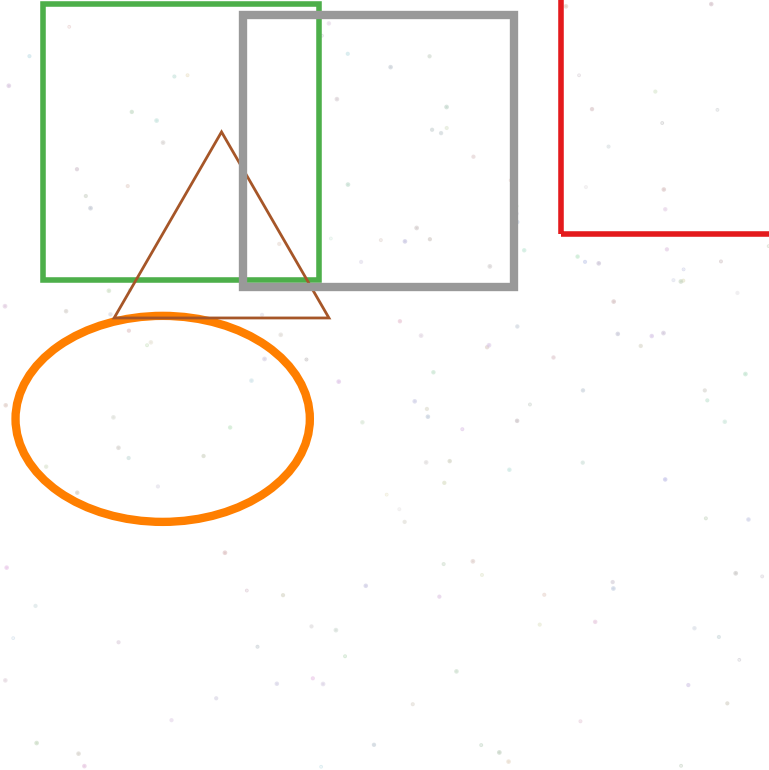[{"shape": "square", "thickness": 2, "radius": 0.83, "center": [0.895, 0.863]}, {"shape": "square", "thickness": 2, "radius": 0.9, "center": [0.235, 0.816]}, {"shape": "oval", "thickness": 3, "radius": 0.96, "center": [0.211, 0.456]}, {"shape": "triangle", "thickness": 1, "radius": 0.81, "center": [0.288, 0.668]}, {"shape": "square", "thickness": 3, "radius": 0.88, "center": [0.491, 0.804]}]